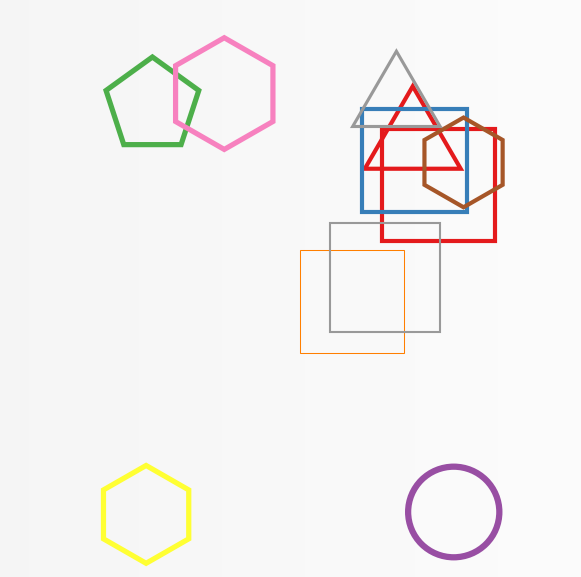[{"shape": "square", "thickness": 2, "radius": 0.48, "center": [0.755, 0.679]}, {"shape": "triangle", "thickness": 2, "radius": 0.48, "center": [0.71, 0.755]}, {"shape": "square", "thickness": 2, "radius": 0.45, "center": [0.713, 0.721]}, {"shape": "pentagon", "thickness": 2.5, "radius": 0.42, "center": [0.262, 0.817]}, {"shape": "circle", "thickness": 3, "radius": 0.39, "center": [0.781, 0.113]}, {"shape": "square", "thickness": 0.5, "radius": 0.45, "center": [0.605, 0.477]}, {"shape": "hexagon", "thickness": 2.5, "radius": 0.42, "center": [0.251, 0.108]}, {"shape": "hexagon", "thickness": 2, "radius": 0.39, "center": [0.798, 0.718]}, {"shape": "hexagon", "thickness": 2.5, "radius": 0.48, "center": [0.386, 0.837]}, {"shape": "square", "thickness": 1, "radius": 0.47, "center": [0.663, 0.519]}, {"shape": "triangle", "thickness": 1.5, "radius": 0.43, "center": [0.682, 0.824]}]